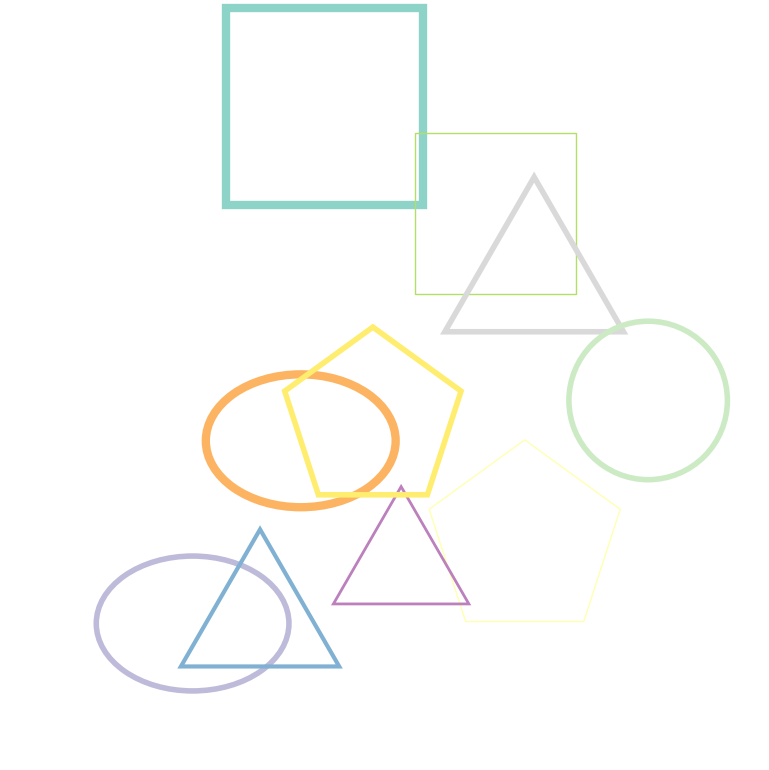[{"shape": "square", "thickness": 3, "radius": 0.64, "center": [0.421, 0.861]}, {"shape": "pentagon", "thickness": 0.5, "radius": 0.65, "center": [0.681, 0.298]}, {"shape": "oval", "thickness": 2, "radius": 0.63, "center": [0.25, 0.19]}, {"shape": "triangle", "thickness": 1.5, "radius": 0.59, "center": [0.338, 0.194]}, {"shape": "oval", "thickness": 3, "radius": 0.62, "center": [0.391, 0.428]}, {"shape": "square", "thickness": 0.5, "radius": 0.52, "center": [0.644, 0.723]}, {"shape": "triangle", "thickness": 2, "radius": 0.67, "center": [0.694, 0.636]}, {"shape": "triangle", "thickness": 1, "radius": 0.51, "center": [0.521, 0.266]}, {"shape": "circle", "thickness": 2, "radius": 0.51, "center": [0.842, 0.48]}, {"shape": "pentagon", "thickness": 2, "radius": 0.6, "center": [0.484, 0.455]}]